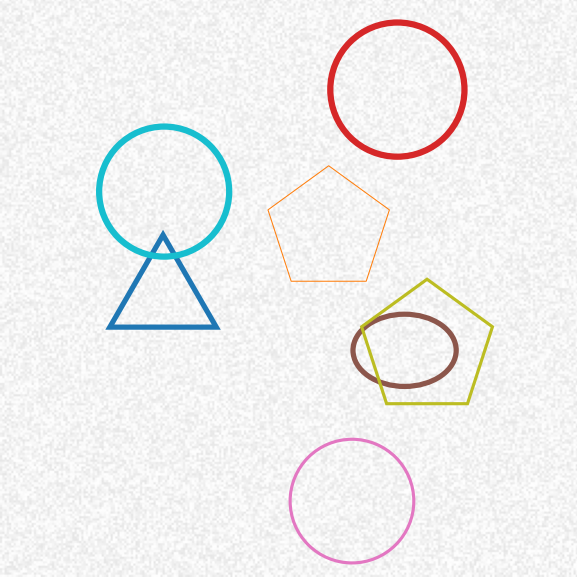[{"shape": "triangle", "thickness": 2.5, "radius": 0.53, "center": [0.282, 0.486]}, {"shape": "pentagon", "thickness": 0.5, "radius": 0.55, "center": [0.569, 0.602]}, {"shape": "circle", "thickness": 3, "radius": 0.58, "center": [0.688, 0.844]}, {"shape": "oval", "thickness": 2.5, "radius": 0.45, "center": [0.701, 0.393]}, {"shape": "circle", "thickness": 1.5, "radius": 0.54, "center": [0.609, 0.131]}, {"shape": "pentagon", "thickness": 1.5, "radius": 0.6, "center": [0.739, 0.396]}, {"shape": "circle", "thickness": 3, "radius": 0.56, "center": [0.284, 0.667]}]